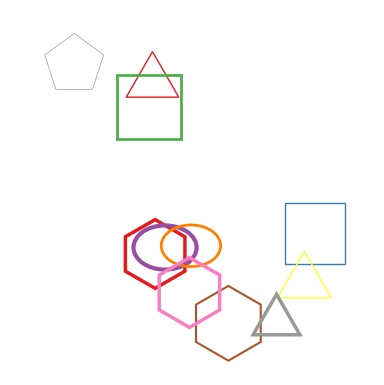[{"shape": "triangle", "thickness": 1, "radius": 0.39, "center": [0.396, 0.787]}, {"shape": "hexagon", "thickness": 2.5, "radius": 0.45, "center": [0.403, 0.34]}, {"shape": "square", "thickness": 1, "radius": 0.39, "center": [0.817, 0.394]}, {"shape": "square", "thickness": 2, "radius": 0.42, "center": [0.387, 0.723]}, {"shape": "oval", "thickness": 3, "radius": 0.41, "center": [0.429, 0.357]}, {"shape": "oval", "thickness": 2, "radius": 0.39, "center": [0.496, 0.362]}, {"shape": "triangle", "thickness": 1, "radius": 0.4, "center": [0.79, 0.267]}, {"shape": "hexagon", "thickness": 1.5, "radius": 0.49, "center": [0.593, 0.16]}, {"shape": "hexagon", "thickness": 2.5, "radius": 0.45, "center": [0.492, 0.24]}, {"shape": "triangle", "thickness": 2.5, "radius": 0.35, "center": [0.718, 0.166]}, {"shape": "pentagon", "thickness": 0.5, "radius": 0.4, "center": [0.193, 0.833]}]